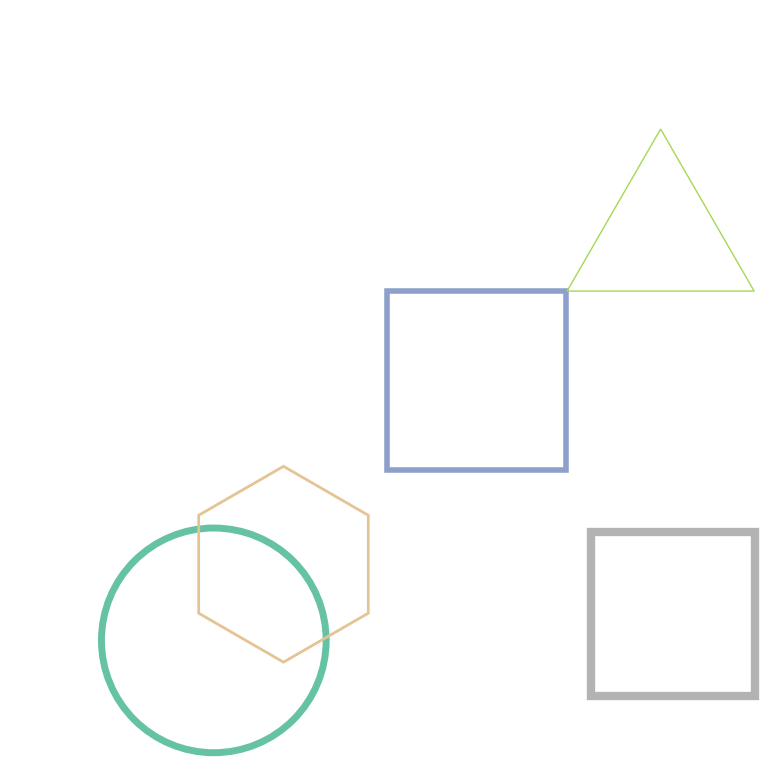[{"shape": "circle", "thickness": 2.5, "radius": 0.73, "center": [0.278, 0.168]}, {"shape": "square", "thickness": 2, "radius": 0.58, "center": [0.619, 0.506]}, {"shape": "triangle", "thickness": 0.5, "radius": 0.7, "center": [0.858, 0.692]}, {"shape": "hexagon", "thickness": 1, "radius": 0.64, "center": [0.368, 0.267]}, {"shape": "square", "thickness": 3, "radius": 0.53, "center": [0.874, 0.203]}]